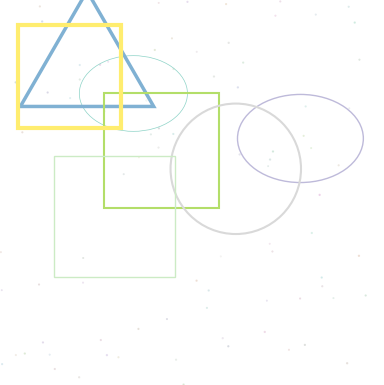[{"shape": "oval", "thickness": 0.5, "radius": 0.7, "center": [0.346, 0.757]}, {"shape": "oval", "thickness": 1, "radius": 0.82, "center": [0.78, 0.64]}, {"shape": "triangle", "thickness": 2.5, "radius": 1.0, "center": [0.226, 0.823]}, {"shape": "square", "thickness": 1.5, "radius": 0.75, "center": [0.418, 0.609]}, {"shape": "circle", "thickness": 1.5, "radius": 0.85, "center": [0.612, 0.562]}, {"shape": "square", "thickness": 1, "radius": 0.78, "center": [0.298, 0.438]}, {"shape": "square", "thickness": 3, "radius": 0.67, "center": [0.182, 0.802]}]